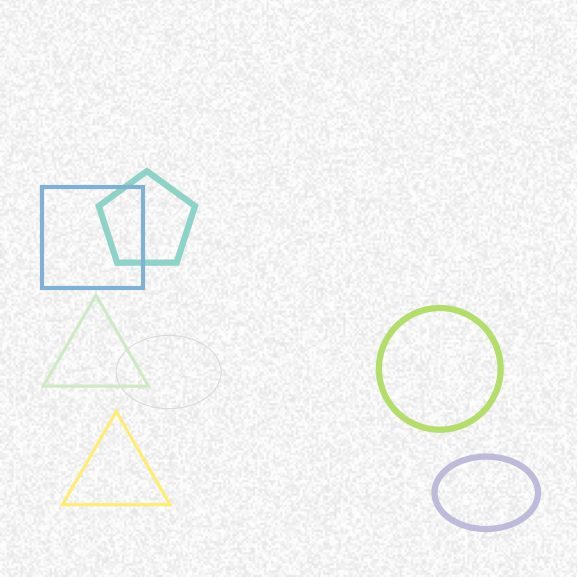[{"shape": "pentagon", "thickness": 3, "radius": 0.44, "center": [0.254, 0.615]}, {"shape": "oval", "thickness": 3, "radius": 0.45, "center": [0.842, 0.146]}, {"shape": "square", "thickness": 2, "radius": 0.44, "center": [0.16, 0.588]}, {"shape": "circle", "thickness": 3, "radius": 0.53, "center": [0.762, 0.36]}, {"shape": "oval", "thickness": 0.5, "radius": 0.45, "center": [0.292, 0.355]}, {"shape": "triangle", "thickness": 1.5, "radius": 0.53, "center": [0.166, 0.383]}, {"shape": "triangle", "thickness": 1.5, "radius": 0.54, "center": [0.201, 0.179]}]